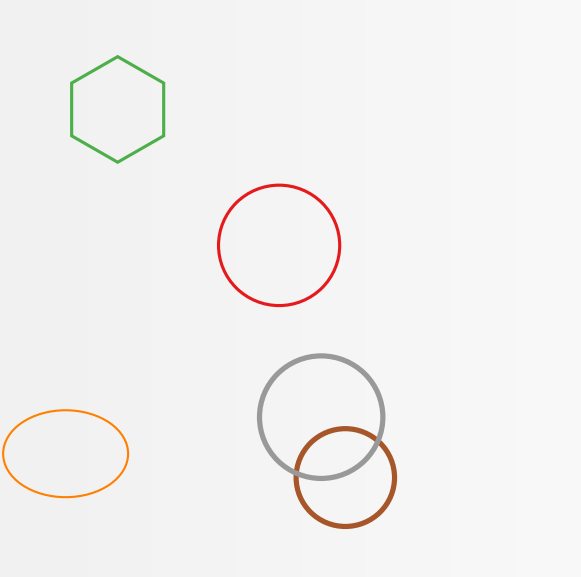[{"shape": "circle", "thickness": 1.5, "radius": 0.52, "center": [0.48, 0.574]}, {"shape": "hexagon", "thickness": 1.5, "radius": 0.46, "center": [0.202, 0.81]}, {"shape": "oval", "thickness": 1, "radius": 0.54, "center": [0.113, 0.213]}, {"shape": "circle", "thickness": 2.5, "radius": 0.42, "center": [0.594, 0.172]}, {"shape": "circle", "thickness": 2.5, "radius": 0.53, "center": [0.553, 0.277]}]